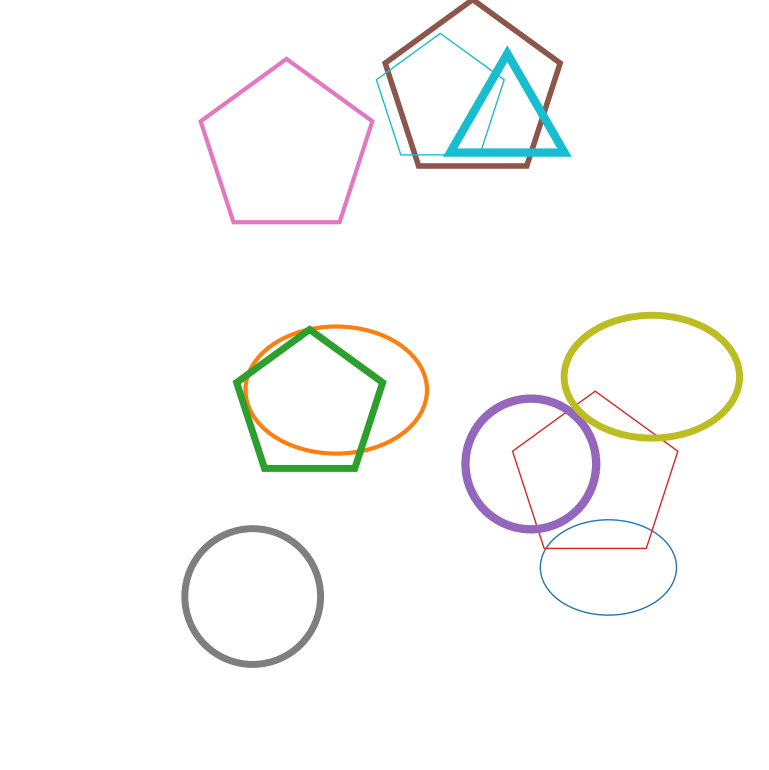[{"shape": "oval", "thickness": 0.5, "radius": 0.44, "center": [0.79, 0.263]}, {"shape": "oval", "thickness": 1.5, "radius": 0.59, "center": [0.437, 0.493]}, {"shape": "pentagon", "thickness": 2.5, "radius": 0.5, "center": [0.402, 0.472]}, {"shape": "pentagon", "thickness": 0.5, "radius": 0.56, "center": [0.773, 0.379]}, {"shape": "circle", "thickness": 3, "radius": 0.42, "center": [0.689, 0.397]}, {"shape": "pentagon", "thickness": 2, "radius": 0.6, "center": [0.614, 0.881]}, {"shape": "pentagon", "thickness": 1.5, "radius": 0.59, "center": [0.372, 0.806]}, {"shape": "circle", "thickness": 2.5, "radius": 0.44, "center": [0.328, 0.225]}, {"shape": "oval", "thickness": 2.5, "radius": 0.57, "center": [0.847, 0.511]}, {"shape": "triangle", "thickness": 3, "radius": 0.43, "center": [0.659, 0.845]}, {"shape": "pentagon", "thickness": 0.5, "radius": 0.44, "center": [0.572, 0.869]}]